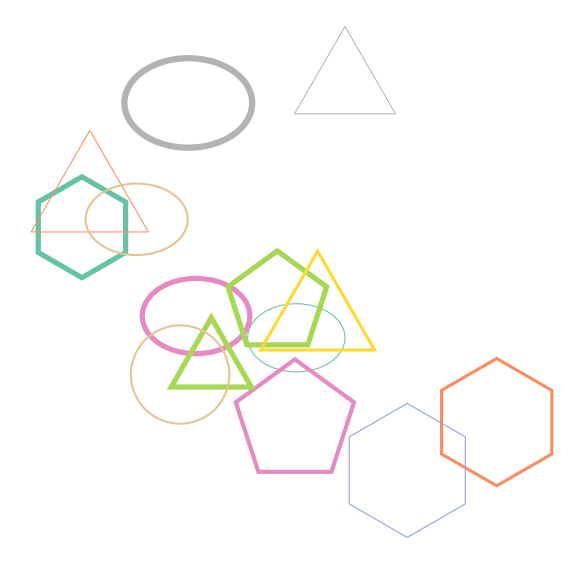[{"shape": "hexagon", "thickness": 2.5, "radius": 0.44, "center": [0.142, 0.606]}, {"shape": "oval", "thickness": 0.5, "radius": 0.42, "center": [0.513, 0.414]}, {"shape": "triangle", "thickness": 0.5, "radius": 0.59, "center": [0.155, 0.656]}, {"shape": "hexagon", "thickness": 1.5, "radius": 0.55, "center": [0.86, 0.268]}, {"shape": "hexagon", "thickness": 0.5, "radius": 0.58, "center": [0.705, 0.185]}, {"shape": "pentagon", "thickness": 2, "radius": 0.54, "center": [0.511, 0.269]}, {"shape": "oval", "thickness": 2.5, "radius": 0.47, "center": [0.34, 0.452]}, {"shape": "triangle", "thickness": 2.5, "radius": 0.4, "center": [0.366, 0.369]}, {"shape": "pentagon", "thickness": 2.5, "radius": 0.45, "center": [0.48, 0.475]}, {"shape": "triangle", "thickness": 1.5, "radius": 0.57, "center": [0.55, 0.45]}, {"shape": "oval", "thickness": 1, "radius": 0.44, "center": [0.237, 0.619]}, {"shape": "circle", "thickness": 1, "radius": 0.43, "center": [0.312, 0.351]}, {"shape": "oval", "thickness": 3, "radius": 0.55, "center": [0.326, 0.821]}, {"shape": "triangle", "thickness": 0.5, "radius": 0.5, "center": [0.597, 0.853]}]